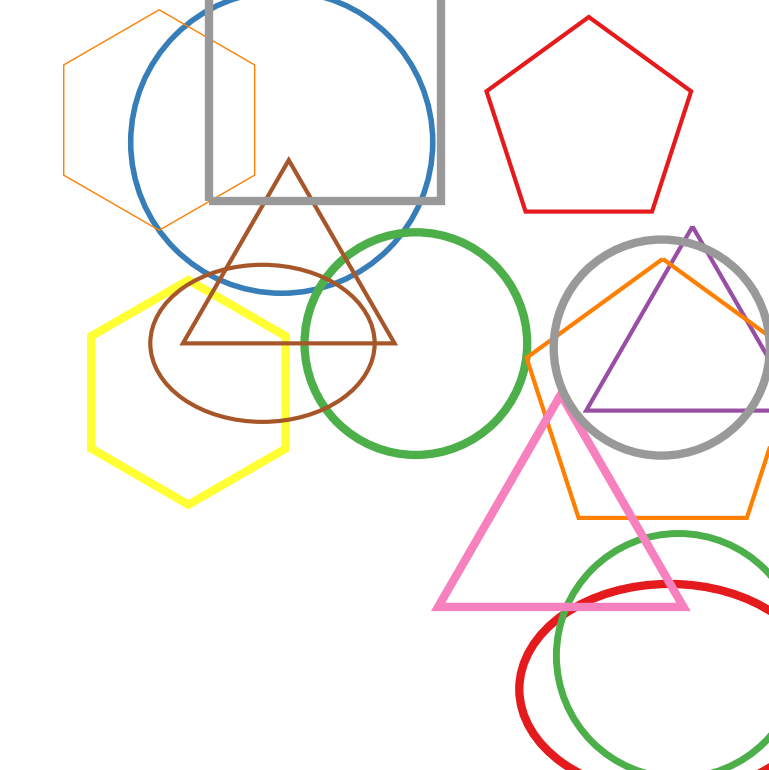[{"shape": "pentagon", "thickness": 1.5, "radius": 0.7, "center": [0.765, 0.838]}, {"shape": "oval", "thickness": 3, "radius": 0.98, "center": [0.87, 0.105]}, {"shape": "circle", "thickness": 2, "radius": 0.98, "center": [0.366, 0.815]}, {"shape": "circle", "thickness": 3, "radius": 0.72, "center": [0.54, 0.554]}, {"shape": "circle", "thickness": 2.5, "radius": 0.79, "center": [0.881, 0.149]}, {"shape": "triangle", "thickness": 1.5, "radius": 0.8, "center": [0.899, 0.546]}, {"shape": "pentagon", "thickness": 1.5, "radius": 0.93, "center": [0.861, 0.478]}, {"shape": "hexagon", "thickness": 0.5, "radius": 0.72, "center": [0.207, 0.844]}, {"shape": "hexagon", "thickness": 3, "radius": 0.73, "center": [0.245, 0.49]}, {"shape": "oval", "thickness": 1.5, "radius": 0.73, "center": [0.341, 0.554]}, {"shape": "triangle", "thickness": 1.5, "radius": 0.79, "center": [0.375, 0.633]}, {"shape": "triangle", "thickness": 3, "radius": 0.92, "center": [0.728, 0.304]}, {"shape": "square", "thickness": 3, "radius": 0.75, "center": [0.422, 0.89]}, {"shape": "circle", "thickness": 3, "radius": 0.7, "center": [0.859, 0.549]}]